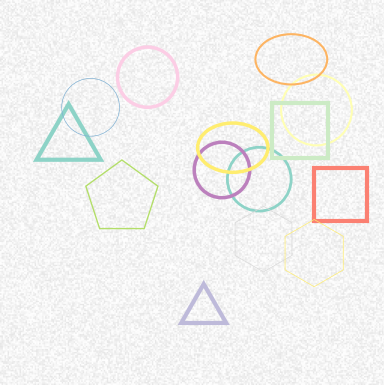[{"shape": "circle", "thickness": 2, "radius": 0.41, "center": [0.673, 0.535]}, {"shape": "triangle", "thickness": 3, "radius": 0.48, "center": [0.178, 0.633]}, {"shape": "circle", "thickness": 1.5, "radius": 0.46, "center": [0.822, 0.714]}, {"shape": "triangle", "thickness": 3, "radius": 0.34, "center": [0.529, 0.195]}, {"shape": "square", "thickness": 3, "radius": 0.35, "center": [0.885, 0.494]}, {"shape": "circle", "thickness": 0.5, "radius": 0.38, "center": [0.235, 0.721]}, {"shape": "oval", "thickness": 1.5, "radius": 0.47, "center": [0.757, 0.846]}, {"shape": "pentagon", "thickness": 1, "radius": 0.49, "center": [0.317, 0.486]}, {"shape": "circle", "thickness": 2.5, "radius": 0.39, "center": [0.383, 0.8]}, {"shape": "hexagon", "thickness": 0.5, "radius": 0.43, "center": [0.684, 0.379]}, {"shape": "circle", "thickness": 2.5, "radius": 0.36, "center": [0.577, 0.559]}, {"shape": "square", "thickness": 3, "radius": 0.36, "center": [0.779, 0.662]}, {"shape": "hexagon", "thickness": 0.5, "radius": 0.44, "center": [0.816, 0.343]}, {"shape": "oval", "thickness": 2.5, "radius": 0.46, "center": [0.605, 0.616]}]